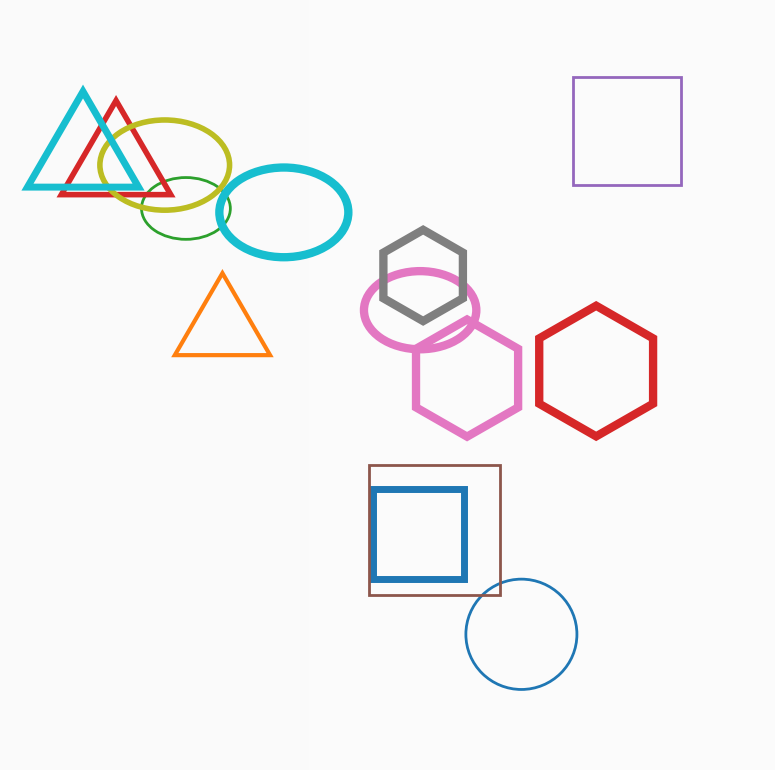[{"shape": "square", "thickness": 2.5, "radius": 0.29, "center": [0.54, 0.307]}, {"shape": "circle", "thickness": 1, "radius": 0.36, "center": [0.673, 0.176]}, {"shape": "triangle", "thickness": 1.5, "radius": 0.35, "center": [0.287, 0.574]}, {"shape": "oval", "thickness": 1, "radius": 0.29, "center": [0.24, 0.729]}, {"shape": "triangle", "thickness": 2, "radius": 0.41, "center": [0.15, 0.788]}, {"shape": "hexagon", "thickness": 3, "radius": 0.42, "center": [0.769, 0.518]}, {"shape": "square", "thickness": 1, "radius": 0.35, "center": [0.809, 0.83]}, {"shape": "square", "thickness": 1, "radius": 0.42, "center": [0.561, 0.312]}, {"shape": "hexagon", "thickness": 3, "radius": 0.38, "center": [0.603, 0.509]}, {"shape": "oval", "thickness": 3, "radius": 0.36, "center": [0.542, 0.597]}, {"shape": "hexagon", "thickness": 3, "radius": 0.3, "center": [0.546, 0.642]}, {"shape": "oval", "thickness": 2, "radius": 0.42, "center": [0.213, 0.786]}, {"shape": "triangle", "thickness": 2.5, "radius": 0.41, "center": [0.107, 0.798]}, {"shape": "oval", "thickness": 3, "radius": 0.42, "center": [0.366, 0.724]}]